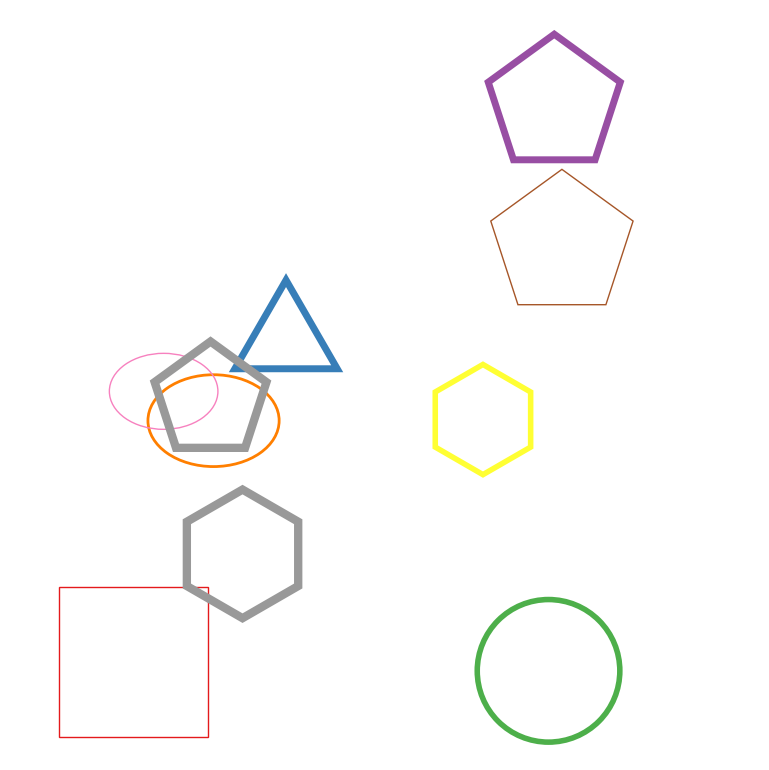[{"shape": "square", "thickness": 0.5, "radius": 0.48, "center": [0.173, 0.14]}, {"shape": "triangle", "thickness": 2.5, "radius": 0.38, "center": [0.371, 0.559]}, {"shape": "circle", "thickness": 2, "radius": 0.46, "center": [0.712, 0.129]}, {"shape": "pentagon", "thickness": 2.5, "radius": 0.45, "center": [0.72, 0.865]}, {"shape": "oval", "thickness": 1, "radius": 0.43, "center": [0.277, 0.454]}, {"shape": "hexagon", "thickness": 2, "radius": 0.36, "center": [0.627, 0.455]}, {"shape": "pentagon", "thickness": 0.5, "radius": 0.49, "center": [0.73, 0.683]}, {"shape": "oval", "thickness": 0.5, "radius": 0.35, "center": [0.213, 0.492]}, {"shape": "hexagon", "thickness": 3, "radius": 0.42, "center": [0.315, 0.281]}, {"shape": "pentagon", "thickness": 3, "radius": 0.38, "center": [0.273, 0.48]}]